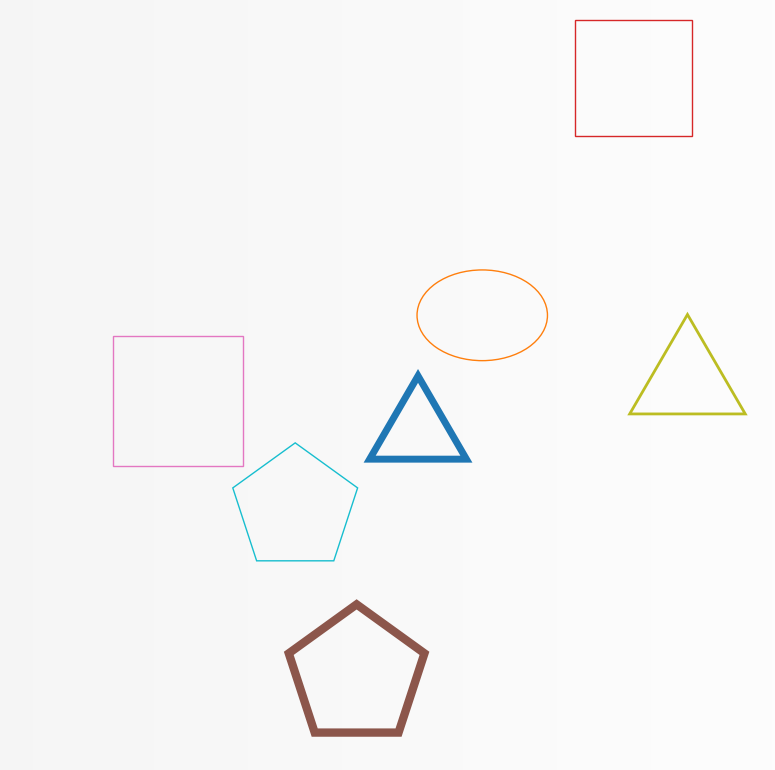[{"shape": "triangle", "thickness": 2.5, "radius": 0.36, "center": [0.539, 0.44]}, {"shape": "oval", "thickness": 0.5, "radius": 0.42, "center": [0.622, 0.591]}, {"shape": "square", "thickness": 0.5, "radius": 0.38, "center": [0.818, 0.899]}, {"shape": "pentagon", "thickness": 3, "radius": 0.46, "center": [0.46, 0.123]}, {"shape": "square", "thickness": 0.5, "radius": 0.42, "center": [0.23, 0.479]}, {"shape": "triangle", "thickness": 1, "radius": 0.43, "center": [0.887, 0.505]}, {"shape": "pentagon", "thickness": 0.5, "radius": 0.42, "center": [0.381, 0.34]}]